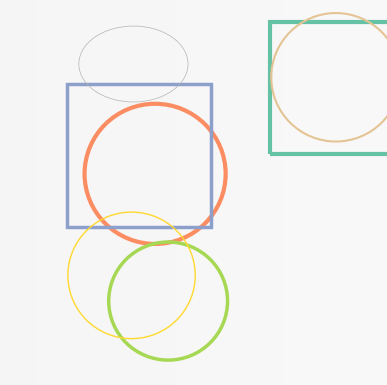[{"shape": "square", "thickness": 3, "radius": 0.86, "center": [0.868, 0.772]}, {"shape": "circle", "thickness": 3, "radius": 0.91, "center": [0.4, 0.548]}, {"shape": "square", "thickness": 2.5, "radius": 0.93, "center": [0.359, 0.597]}, {"shape": "circle", "thickness": 2.5, "radius": 0.77, "center": [0.434, 0.218]}, {"shape": "circle", "thickness": 1, "radius": 0.82, "center": [0.339, 0.285]}, {"shape": "circle", "thickness": 1.5, "radius": 0.83, "center": [0.867, 0.799]}, {"shape": "oval", "thickness": 0.5, "radius": 0.7, "center": [0.344, 0.834]}]